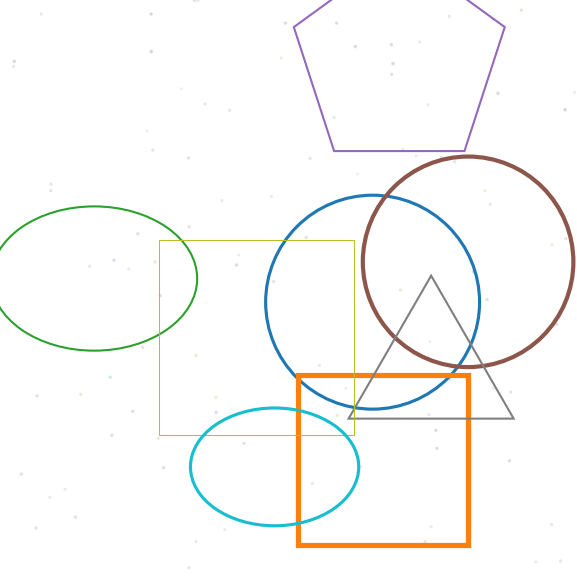[{"shape": "circle", "thickness": 1.5, "radius": 0.93, "center": [0.645, 0.476]}, {"shape": "square", "thickness": 2.5, "radius": 0.73, "center": [0.663, 0.202]}, {"shape": "oval", "thickness": 1, "radius": 0.89, "center": [0.163, 0.517]}, {"shape": "pentagon", "thickness": 1, "radius": 0.96, "center": [0.691, 0.893]}, {"shape": "circle", "thickness": 2, "radius": 0.91, "center": [0.811, 0.546]}, {"shape": "triangle", "thickness": 1, "radius": 0.82, "center": [0.747, 0.357]}, {"shape": "square", "thickness": 0.5, "radius": 0.84, "center": [0.445, 0.414]}, {"shape": "oval", "thickness": 1.5, "radius": 0.73, "center": [0.476, 0.191]}]